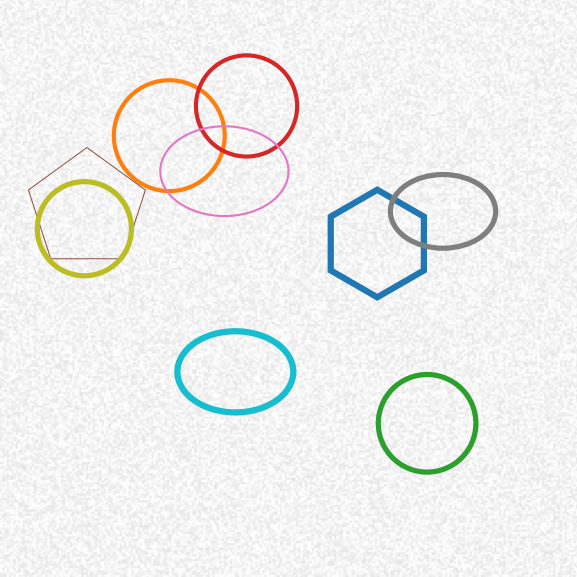[{"shape": "hexagon", "thickness": 3, "radius": 0.47, "center": [0.653, 0.577]}, {"shape": "circle", "thickness": 2, "radius": 0.48, "center": [0.293, 0.764]}, {"shape": "circle", "thickness": 2.5, "radius": 0.42, "center": [0.74, 0.266]}, {"shape": "circle", "thickness": 2, "radius": 0.44, "center": [0.427, 0.816]}, {"shape": "pentagon", "thickness": 0.5, "radius": 0.53, "center": [0.15, 0.637]}, {"shape": "oval", "thickness": 1, "radius": 0.56, "center": [0.389, 0.703]}, {"shape": "oval", "thickness": 2.5, "radius": 0.46, "center": [0.767, 0.633]}, {"shape": "circle", "thickness": 2.5, "radius": 0.41, "center": [0.146, 0.603]}, {"shape": "oval", "thickness": 3, "radius": 0.5, "center": [0.408, 0.355]}]